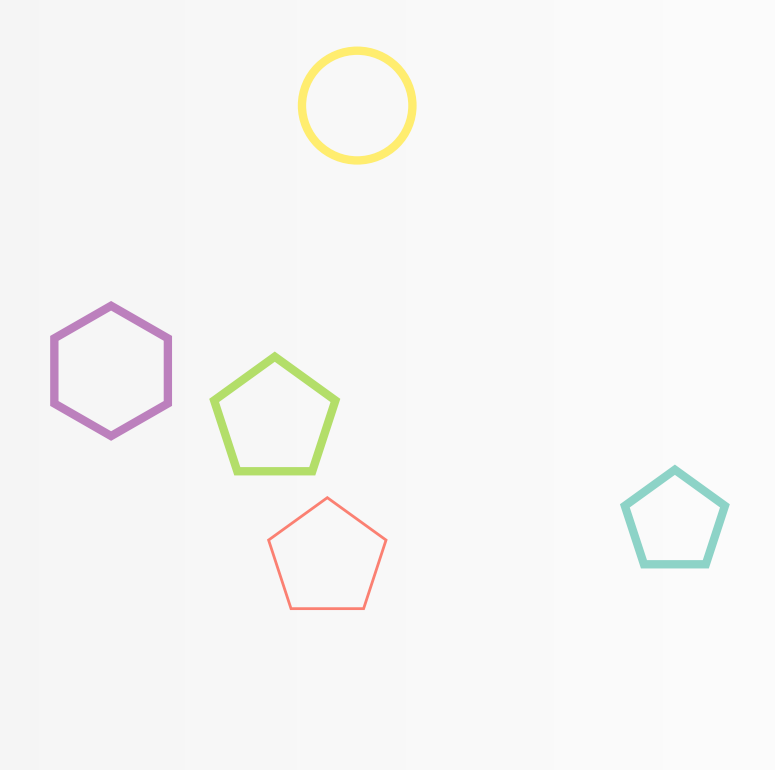[{"shape": "pentagon", "thickness": 3, "radius": 0.34, "center": [0.871, 0.322]}, {"shape": "pentagon", "thickness": 1, "radius": 0.4, "center": [0.422, 0.274]}, {"shape": "pentagon", "thickness": 3, "radius": 0.41, "center": [0.355, 0.455]}, {"shape": "hexagon", "thickness": 3, "radius": 0.42, "center": [0.143, 0.518]}, {"shape": "circle", "thickness": 3, "radius": 0.36, "center": [0.461, 0.863]}]